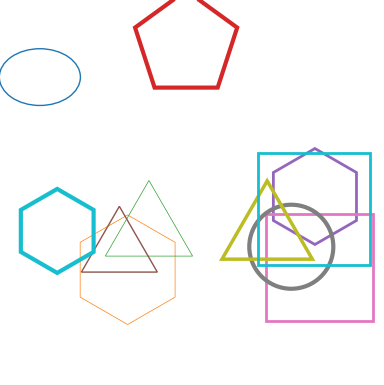[{"shape": "oval", "thickness": 1, "radius": 0.53, "center": [0.104, 0.8]}, {"shape": "hexagon", "thickness": 0.5, "radius": 0.71, "center": [0.331, 0.299]}, {"shape": "triangle", "thickness": 0.5, "radius": 0.65, "center": [0.387, 0.4]}, {"shape": "pentagon", "thickness": 3, "radius": 0.7, "center": [0.483, 0.885]}, {"shape": "hexagon", "thickness": 2, "radius": 0.62, "center": [0.818, 0.49]}, {"shape": "triangle", "thickness": 1, "radius": 0.57, "center": [0.31, 0.35]}, {"shape": "square", "thickness": 2, "radius": 0.69, "center": [0.83, 0.305]}, {"shape": "circle", "thickness": 3, "radius": 0.55, "center": [0.757, 0.359]}, {"shape": "triangle", "thickness": 2.5, "radius": 0.68, "center": [0.694, 0.395]}, {"shape": "hexagon", "thickness": 3, "radius": 0.55, "center": [0.149, 0.4]}, {"shape": "square", "thickness": 2, "radius": 0.72, "center": [0.815, 0.458]}]